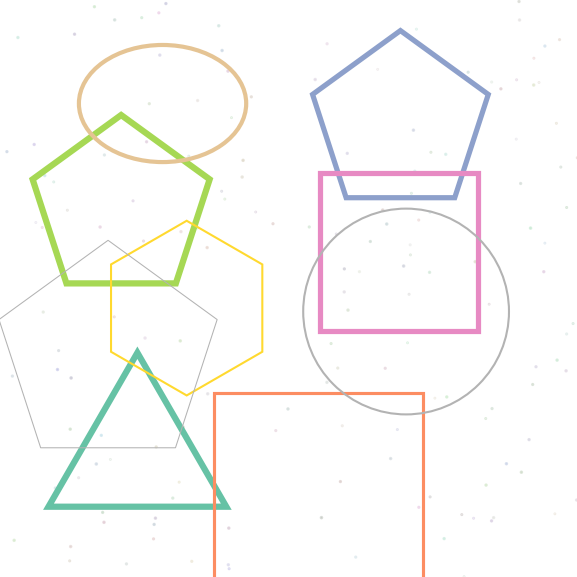[{"shape": "triangle", "thickness": 3, "radius": 0.89, "center": [0.238, 0.211]}, {"shape": "square", "thickness": 1.5, "radius": 0.9, "center": [0.551, 0.137]}, {"shape": "pentagon", "thickness": 2.5, "radius": 0.8, "center": [0.693, 0.786]}, {"shape": "square", "thickness": 2.5, "radius": 0.68, "center": [0.69, 0.563]}, {"shape": "pentagon", "thickness": 3, "radius": 0.81, "center": [0.21, 0.639]}, {"shape": "hexagon", "thickness": 1, "radius": 0.76, "center": [0.323, 0.466]}, {"shape": "oval", "thickness": 2, "radius": 0.72, "center": [0.281, 0.82]}, {"shape": "circle", "thickness": 1, "radius": 0.89, "center": [0.703, 0.46]}, {"shape": "pentagon", "thickness": 0.5, "radius": 0.99, "center": [0.187, 0.384]}]